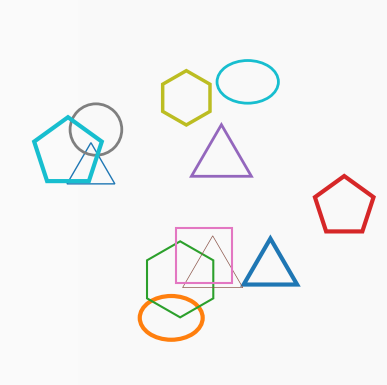[{"shape": "triangle", "thickness": 3, "radius": 0.4, "center": [0.698, 0.301]}, {"shape": "triangle", "thickness": 1, "radius": 0.36, "center": [0.235, 0.558]}, {"shape": "oval", "thickness": 3, "radius": 0.41, "center": [0.442, 0.174]}, {"shape": "hexagon", "thickness": 1.5, "radius": 0.49, "center": [0.465, 0.274]}, {"shape": "pentagon", "thickness": 3, "radius": 0.4, "center": [0.888, 0.463]}, {"shape": "triangle", "thickness": 2, "radius": 0.45, "center": [0.571, 0.587]}, {"shape": "triangle", "thickness": 0.5, "radius": 0.45, "center": [0.549, 0.298]}, {"shape": "square", "thickness": 1.5, "radius": 0.36, "center": [0.527, 0.335]}, {"shape": "circle", "thickness": 2, "radius": 0.33, "center": [0.248, 0.664]}, {"shape": "hexagon", "thickness": 2.5, "radius": 0.35, "center": [0.481, 0.746]}, {"shape": "pentagon", "thickness": 3, "radius": 0.46, "center": [0.175, 0.604]}, {"shape": "oval", "thickness": 2, "radius": 0.4, "center": [0.639, 0.787]}]